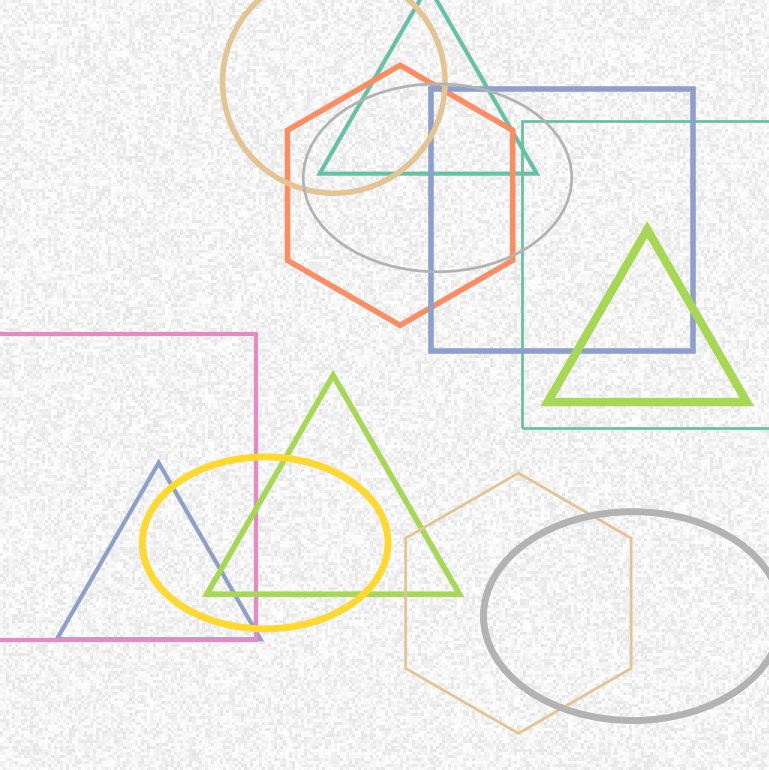[{"shape": "triangle", "thickness": 1.5, "radius": 0.81, "center": [0.556, 0.856]}, {"shape": "square", "thickness": 1, "radius": 1.0, "center": [0.878, 0.643]}, {"shape": "hexagon", "thickness": 2, "radius": 0.84, "center": [0.52, 0.746]}, {"shape": "triangle", "thickness": 1.5, "radius": 0.76, "center": [0.206, 0.246]}, {"shape": "square", "thickness": 2, "radius": 0.85, "center": [0.73, 0.714]}, {"shape": "square", "thickness": 1.5, "radius": 0.99, "center": [0.134, 0.367]}, {"shape": "triangle", "thickness": 3, "radius": 0.75, "center": [0.841, 0.553]}, {"shape": "triangle", "thickness": 2, "radius": 0.95, "center": [0.433, 0.323]}, {"shape": "oval", "thickness": 2.5, "radius": 0.8, "center": [0.344, 0.295]}, {"shape": "hexagon", "thickness": 1, "radius": 0.85, "center": [0.673, 0.217]}, {"shape": "circle", "thickness": 2, "radius": 0.72, "center": [0.434, 0.893]}, {"shape": "oval", "thickness": 2.5, "radius": 0.97, "center": [0.822, 0.2]}, {"shape": "oval", "thickness": 1, "radius": 0.87, "center": [0.568, 0.769]}]